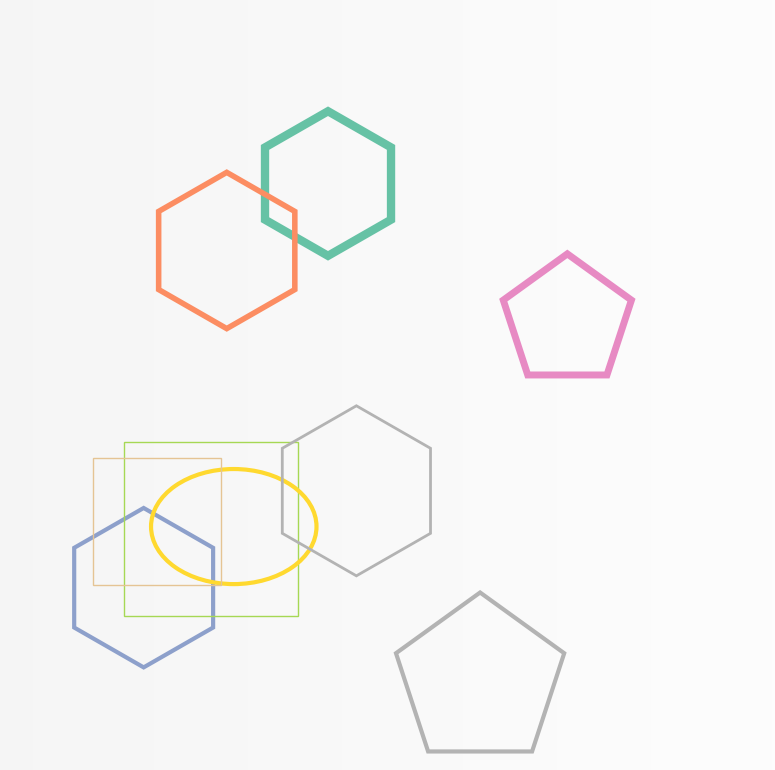[{"shape": "hexagon", "thickness": 3, "radius": 0.47, "center": [0.423, 0.762]}, {"shape": "hexagon", "thickness": 2, "radius": 0.51, "center": [0.293, 0.675]}, {"shape": "hexagon", "thickness": 1.5, "radius": 0.52, "center": [0.185, 0.237]}, {"shape": "pentagon", "thickness": 2.5, "radius": 0.43, "center": [0.732, 0.583]}, {"shape": "square", "thickness": 0.5, "radius": 0.56, "center": [0.272, 0.313]}, {"shape": "oval", "thickness": 1.5, "radius": 0.53, "center": [0.302, 0.316]}, {"shape": "square", "thickness": 0.5, "radius": 0.41, "center": [0.203, 0.323]}, {"shape": "hexagon", "thickness": 1, "radius": 0.55, "center": [0.46, 0.363]}, {"shape": "pentagon", "thickness": 1.5, "radius": 0.57, "center": [0.619, 0.116]}]